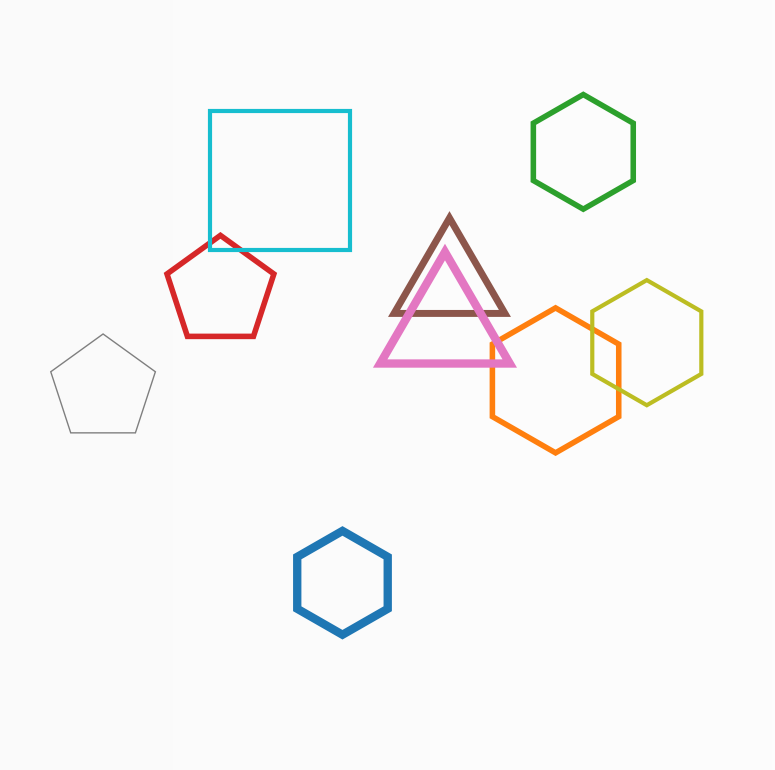[{"shape": "hexagon", "thickness": 3, "radius": 0.34, "center": [0.442, 0.243]}, {"shape": "hexagon", "thickness": 2, "radius": 0.47, "center": [0.717, 0.506]}, {"shape": "hexagon", "thickness": 2, "radius": 0.37, "center": [0.753, 0.803]}, {"shape": "pentagon", "thickness": 2, "radius": 0.36, "center": [0.284, 0.622]}, {"shape": "triangle", "thickness": 2.5, "radius": 0.41, "center": [0.58, 0.634]}, {"shape": "triangle", "thickness": 3, "radius": 0.48, "center": [0.574, 0.576]}, {"shape": "pentagon", "thickness": 0.5, "radius": 0.35, "center": [0.133, 0.495]}, {"shape": "hexagon", "thickness": 1.5, "radius": 0.41, "center": [0.835, 0.555]}, {"shape": "square", "thickness": 1.5, "radius": 0.45, "center": [0.361, 0.766]}]